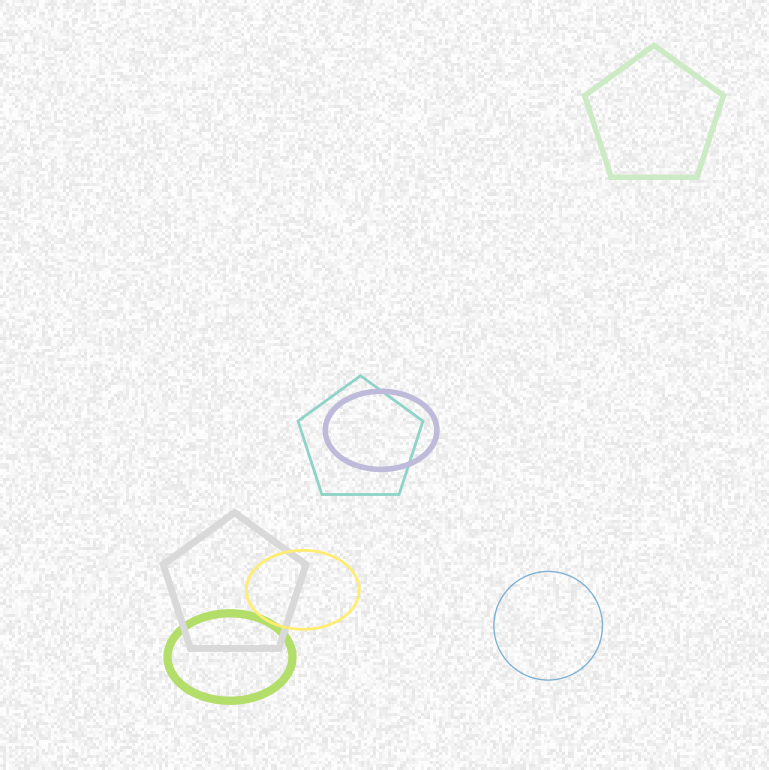[{"shape": "pentagon", "thickness": 1, "radius": 0.43, "center": [0.468, 0.427]}, {"shape": "oval", "thickness": 2, "radius": 0.36, "center": [0.495, 0.441]}, {"shape": "circle", "thickness": 0.5, "radius": 0.35, "center": [0.712, 0.187]}, {"shape": "oval", "thickness": 3, "radius": 0.41, "center": [0.299, 0.147]}, {"shape": "pentagon", "thickness": 2.5, "radius": 0.49, "center": [0.305, 0.237]}, {"shape": "pentagon", "thickness": 2, "radius": 0.47, "center": [0.849, 0.846]}, {"shape": "oval", "thickness": 1, "radius": 0.37, "center": [0.393, 0.234]}]